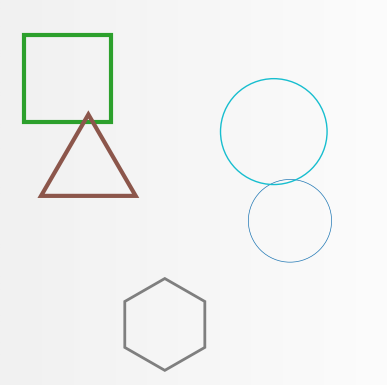[{"shape": "circle", "thickness": 0.5, "radius": 0.54, "center": [0.748, 0.426]}, {"shape": "square", "thickness": 3, "radius": 0.56, "center": [0.175, 0.796]}, {"shape": "triangle", "thickness": 3, "radius": 0.7, "center": [0.228, 0.562]}, {"shape": "hexagon", "thickness": 2, "radius": 0.6, "center": [0.425, 0.157]}, {"shape": "circle", "thickness": 1, "radius": 0.69, "center": [0.707, 0.658]}]